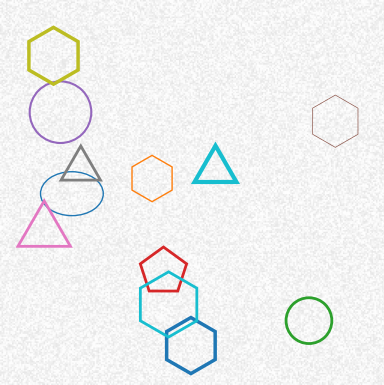[{"shape": "hexagon", "thickness": 2.5, "radius": 0.36, "center": [0.496, 0.102]}, {"shape": "oval", "thickness": 1, "radius": 0.41, "center": [0.187, 0.497]}, {"shape": "hexagon", "thickness": 1, "radius": 0.3, "center": [0.395, 0.536]}, {"shape": "circle", "thickness": 2, "radius": 0.3, "center": [0.802, 0.167]}, {"shape": "pentagon", "thickness": 2, "radius": 0.32, "center": [0.425, 0.295]}, {"shape": "circle", "thickness": 1.5, "radius": 0.4, "center": [0.157, 0.709]}, {"shape": "hexagon", "thickness": 0.5, "radius": 0.34, "center": [0.871, 0.685]}, {"shape": "triangle", "thickness": 2, "radius": 0.39, "center": [0.115, 0.4]}, {"shape": "triangle", "thickness": 2, "radius": 0.3, "center": [0.21, 0.562]}, {"shape": "hexagon", "thickness": 2.5, "radius": 0.37, "center": [0.139, 0.855]}, {"shape": "hexagon", "thickness": 2, "radius": 0.42, "center": [0.438, 0.209]}, {"shape": "triangle", "thickness": 3, "radius": 0.31, "center": [0.56, 0.559]}]